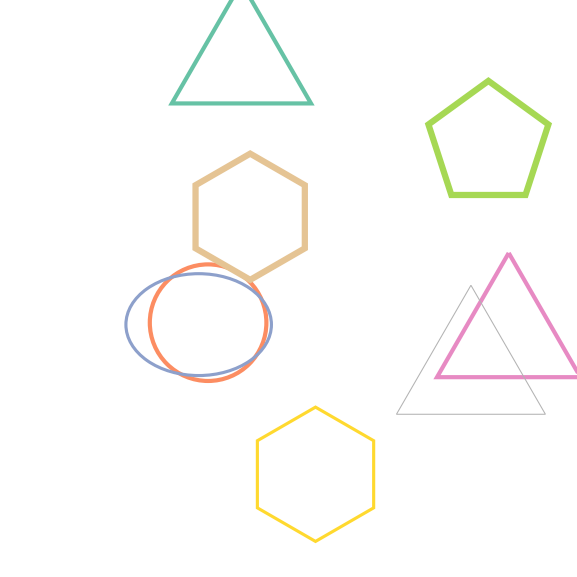[{"shape": "triangle", "thickness": 2, "radius": 0.7, "center": [0.418, 0.89]}, {"shape": "circle", "thickness": 2, "radius": 0.5, "center": [0.36, 0.44]}, {"shape": "oval", "thickness": 1.5, "radius": 0.63, "center": [0.344, 0.437]}, {"shape": "triangle", "thickness": 2, "radius": 0.72, "center": [0.881, 0.418]}, {"shape": "pentagon", "thickness": 3, "radius": 0.55, "center": [0.846, 0.75]}, {"shape": "hexagon", "thickness": 1.5, "radius": 0.58, "center": [0.546, 0.178]}, {"shape": "hexagon", "thickness": 3, "radius": 0.55, "center": [0.433, 0.624]}, {"shape": "triangle", "thickness": 0.5, "radius": 0.74, "center": [0.815, 0.356]}]